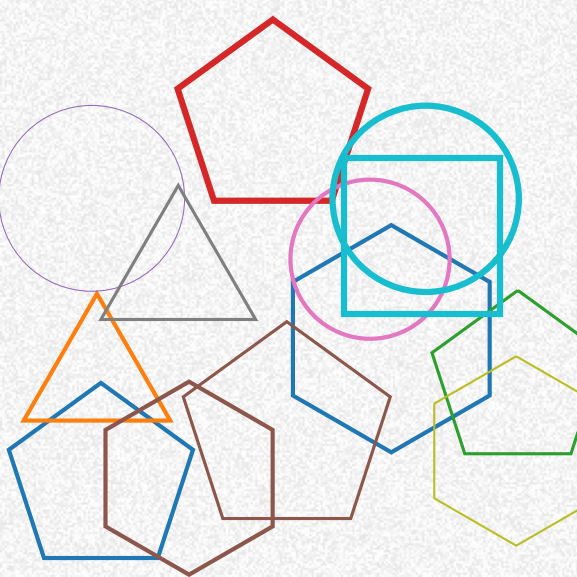[{"shape": "hexagon", "thickness": 2, "radius": 0.98, "center": [0.678, 0.413]}, {"shape": "pentagon", "thickness": 2, "radius": 0.84, "center": [0.175, 0.168]}, {"shape": "triangle", "thickness": 2, "radius": 0.73, "center": [0.168, 0.344]}, {"shape": "pentagon", "thickness": 1.5, "radius": 0.78, "center": [0.897, 0.34]}, {"shape": "pentagon", "thickness": 3, "radius": 0.87, "center": [0.473, 0.792]}, {"shape": "circle", "thickness": 0.5, "radius": 0.8, "center": [0.159, 0.656]}, {"shape": "hexagon", "thickness": 2, "radius": 0.84, "center": [0.327, 0.171]}, {"shape": "pentagon", "thickness": 1.5, "radius": 0.94, "center": [0.497, 0.254]}, {"shape": "circle", "thickness": 2, "radius": 0.69, "center": [0.641, 0.55]}, {"shape": "triangle", "thickness": 1.5, "radius": 0.77, "center": [0.309, 0.523]}, {"shape": "hexagon", "thickness": 1, "radius": 0.82, "center": [0.894, 0.218]}, {"shape": "circle", "thickness": 3, "radius": 0.81, "center": [0.737, 0.655]}, {"shape": "square", "thickness": 3, "radius": 0.68, "center": [0.731, 0.59]}]